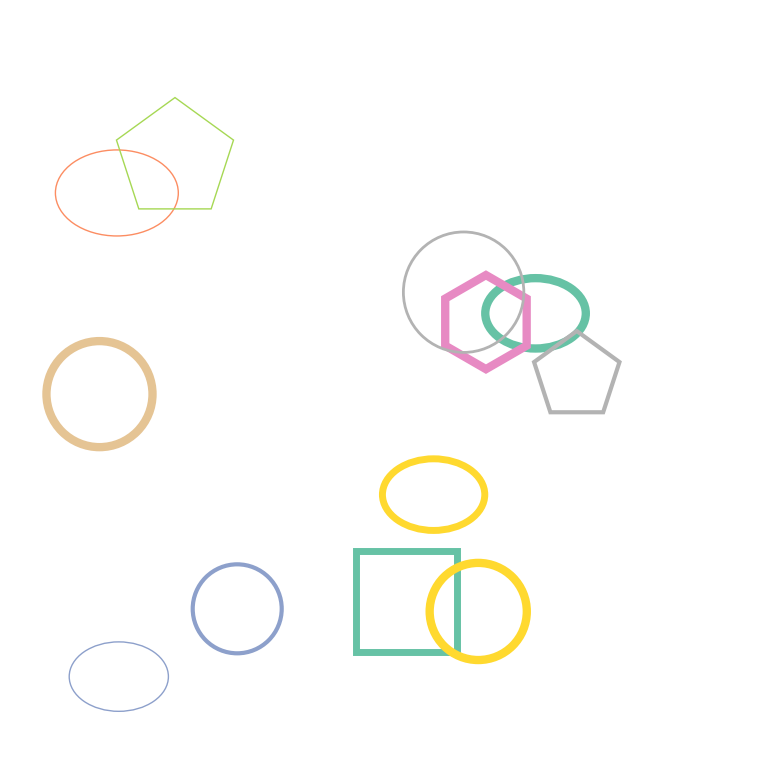[{"shape": "square", "thickness": 2.5, "radius": 0.33, "center": [0.528, 0.219]}, {"shape": "oval", "thickness": 3, "radius": 0.33, "center": [0.696, 0.593]}, {"shape": "oval", "thickness": 0.5, "radius": 0.4, "center": [0.152, 0.749]}, {"shape": "circle", "thickness": 1.5, "radius": 0.29, "center": [0.308, 0.209]}, {"shape": "oval", "thickness": 0.5, "radius": 0.32, "center": [0.154, 0.121]}, {"shape": "hexagon", "thickness": 3, "radius": 0.31, "center": [0.631, 0.582]}, {"shape": "pentagon", "thickness": 0.5, "radius": 0.4, "center": [0.227, 0.793]}, {"shape": "oval", "thickness": 2.5, "radius": 0.33, "center": [0.563, 0.358]}, {"shape": "circle", "thickness": 3, "radius": 0.32, "center": [0.621, 0.206]}, {"shape": "circle", "thickness": 3, "radius": 0.34, "center": [0.129, 0.488]}, {"shape": "pentagon", "thickness": 1.5, "radius": 0.29, "center": [0.749, 0.512]}, {"shape": "circle", "thickness": 1, "radius": 0.39, "center": [0.602, 0.621]}]